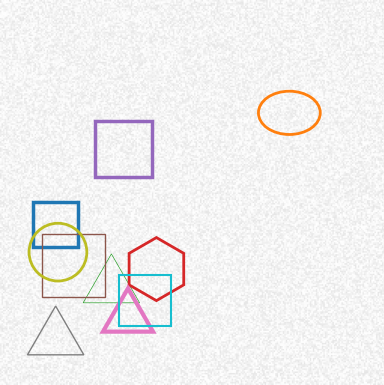[{"shape": "square", "thickness": 2.5, "radius": 0.29, "center": [0.145, 0.416]}, {"shape": "oval", "thickness": 2, "radius": 0.4, "center": [0.752, 0.707]}, {"shape": "triangle", "thickness": 0.5, "radius": 0.42, "center": [0.289, 0.256]}, {"shape": "hexagon", "thickness": 2, "radius": 0.41, "center": [0.406, 0.301]}, {"shape": "square", "thickness": 2.5, "radius": 0.37, "center": [0.321, 0.613]}, {"shape": "square", "thickness": 1, "radius": 0.41, "center": [0.19, 0.311]}, {"shape": "triangle", "thickness": 3, "radius": 0.38, "center": [0.332, 0.176]}, {"shape": "triangle", "thickness": 1, "radius": 0.42, "center": [0.144, 0.121]}, {"shape": "circle", "thickness": 2, "radius": 0.38, "center": [0.151, 0.345]}, {"shape": "square", "thickness": 1.5, "radius": 0.34, "center": [0.376, 0.219]}]